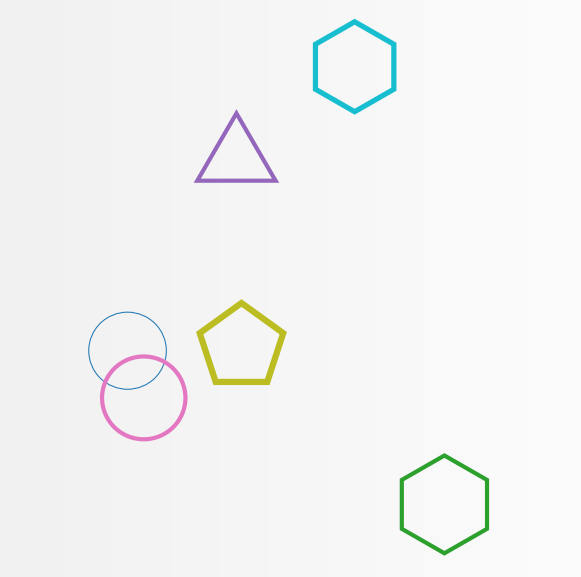[{"shape": "circle", "thickness": 0.5, "radius": 0.33, "center": [0.219, 0.392]}, {"shape": "hexagon", "thickness": 2, "radius": 0.42, "center": [0.765, 0.126]}, {"shape": "triangle", "thickness": 2, "radius": 0.39, "center": [0.407, 0.725]}, {"shape": "circle", "thickness": 2, "radius": 0.36, "center": [0.247, 0.31]}, {"shape": "pentagon", "thickness": 3, "radius": 0.38, "center": [0.415, 0.399]}, {"shape": "hexagon", "thickness": 2.5, "radius": 0.39, "center": [0.61, 0.884]}]